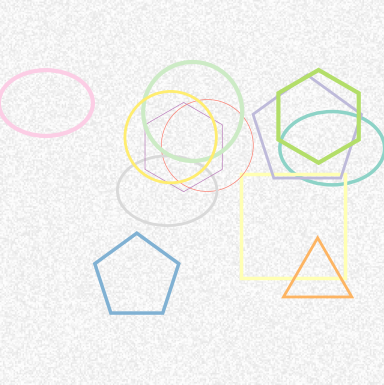[{"shape": "oval", "thickness": 2.5, "radius": 0.68, "center": [0.863, 0.615]}, {"shape": "square", "thickness": 2.5, "radius": 0.68, "center": [0.761, 0.413]}, {"shape": "pentagon", "thickness": 2, "radius": 0.74, "center": [0.798, 0.657]}, {"shape": "circle", "thickness": 0.5, "radius": 0.6, "center": [0.539, 0.622]}, {"shape": "pentagon", "thickness": 2.5, "radius": 0.57, "center": [0.355, 0.28]}, {"shape": "triangle", "thickness": 2, "radius": 0.51, "center": [0.825, 0.28]}, {"shape": "hexagon", "thickness": 3, "radius": 0.6, "center": [0.827, 0.698]}, {"shape": "oval", "thickness": 3, "radius": 0.61, "center": [0.119, 0.732]}, {"shape": "oval", "thickness": 2, "radius": 0.65, "center": [0.434, 0.505]}, {"shape": "hexagon", "thickness": 0.5, "radius": 0.58, "center": [0.477, 0.618]}, {"shape": "circle", "thickness": 3, "radius": 0.64, "center": [0.5, 0.711]}, {"shape": "circle", "thickness": 2, "radius": 0.59, "center": [0.443, 0.644]}]